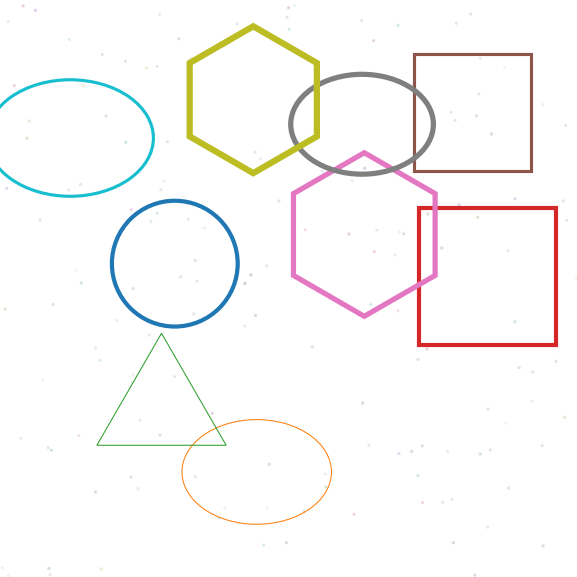[{"shape": "circle", "thickness": 2, "radius": 0.54, "center": [0.303, 0.543]}, {"shape": "oval", "thickness": 0.5, "radius": 0.65, "center": [0.445, 0.182]}, {"shape": "triangle", "thickness": 0.5, "radius": 0.65, "center": [0.28, 0.293]}, {"shape": "square", "thickness": 2, "radius": 0.59, "center": [0.844, 0.52]}, {"shape": "square", "thickness": 1.5, "radius": 0.51, "center": [0.817, 0.805]}, {"shape": "hexagon", "thickness": 2.5, "radius": 0.71, "center": [0.631, 0.593]}, {"shape": "oval", "thickness": 2.5, "radius": 0.62, "center": [0.627, 0.784]}, {"shape": "hexagon", "thickness": 3, "radius": 0.64, "center": [0.439, 0.826]}, {"shape": "oval", "thickness": 1.5, "radius": 0.72, "center": [0.122, 0.76]}]